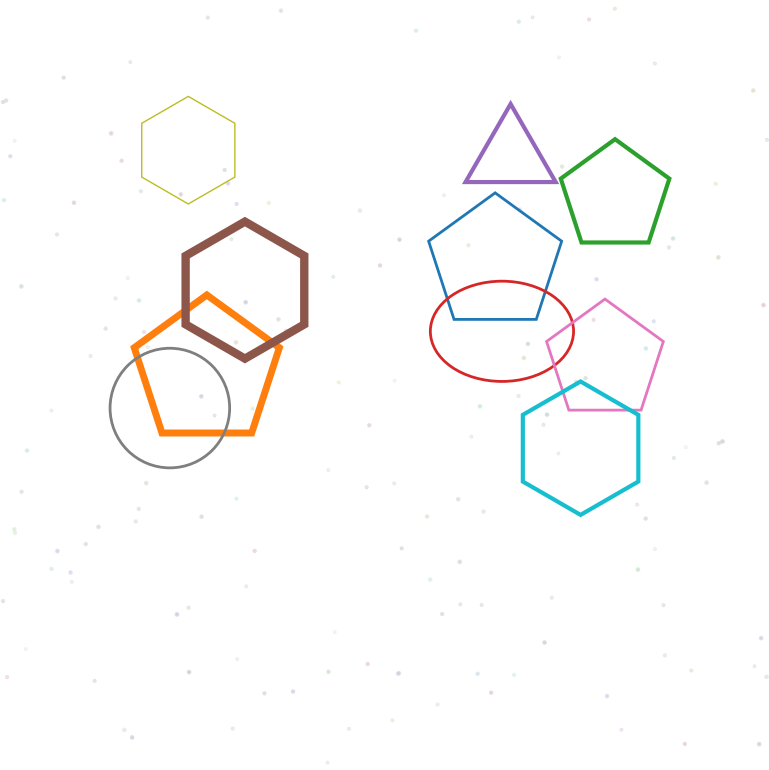[{"shape": "pentagon", "thickness": 1, "radius": 0.45, "center": [0.643, 0.659]}, {"shape": "pentagon", "thickness": 2.5, "radius": 0.5, "center": [0.269, 0.518]}, {"shape": "pentagon", "thickness": 1.5, "radius": 0.37, "center": [0.799, 0.745]}, {"shape": "oval", "thickness": 1, "radius": 0.47, "center": [0.652, 0.57]}, {"shape": "triangle", "thickness": 1.5, "radius": 0.34, "center": [0.663, 0.797]}, {"shape": "hexagon", "thickness": 3, "radius": 0.44, "center": [0.318, 0.623]}, {"shape": "pentagon", "thickness": 1, "radius": 0.4, "center": [0.786, 0.532]}, {"shape": "circle", "thickness": 1, "radius": 0.39, "center": [0.221, 0.47]}, {"shape": "hexagon", "thickness": 0.5, "radius": 0.35, "center": [0.245, 0.805]}, {"shape": "hexagon", "thickness": 1.5, "radius": 0.43, "center": [0.754, 0.418]}]